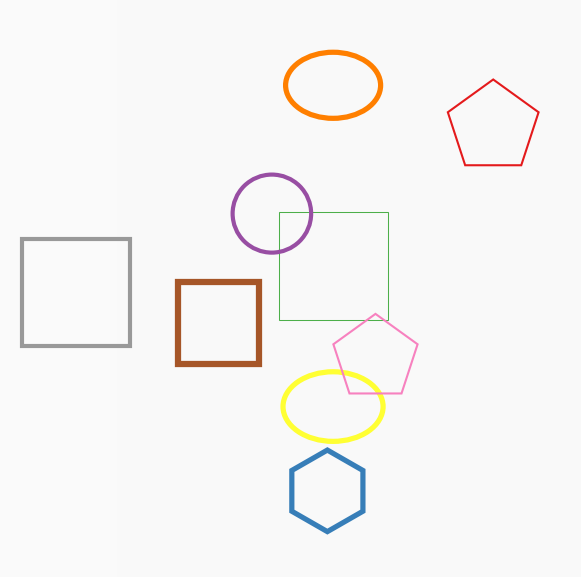[{"shape": "pentagon", "thickness": 1, "radius": 0.41, "center": [0.849, 0.779]}, {"shape": "hexagon", "thickness": 2.5, "radius": 0.35, "center": [0.563, 0.149]}, {"shape": "square", "thickness": 0.5, "radius": 0.47, "center": [0.573, 0.539]}, {"shape": "circle", "thickness": 2, "radius": 0.34, "center": [0.468, 0.629]}, {"shape": "oval", "thickness": 2.5, "radius": 0.41, "center": [0.573, 0.851]}, {"shape": "oval", "thickness": 2.5, "radius": 0.43, "center": [0.573, 0.295]}, {"shape": "square", "thickness": 3, "radius": 0.35, "center": [0.376, 0.44]}, {"shape": "pentagon", "thickness": 1, "radius": 0.38, "center": [0.646, 0.379]}, {"shape": "square", "thickness": 2, "radius": 0.46, "center": [0.131, 0.492]}]